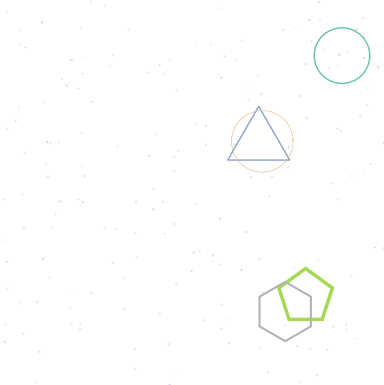[{"shape": "circle", "thickness": 1, "radius": 0.36, "center": [0.888, 0.856]}, {"shape": "triangle", "thickness": 1, "radius": 0.47, "center": [0.672, 0.631]}, {"shape": "pentagon", "thickness": 2.5, "radius": 0.37, "center": [0.794, 0.23]}, {"shape": "circle", "thickness": 0.5, "radius": 0.4, "center": [0.681, 0.633]}, {"shape": "hexagon", "thickness": 1.5, "radius": 0.39, "center": [0.741, 0.191]}]